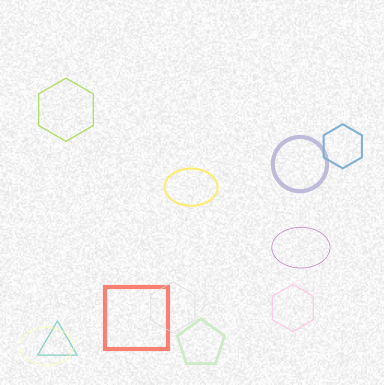[{"shape": "triangle", "thickness": 1, "radius": 0.3, "center": [0.149, 0.107]}, {"shape": "oval", "thickness": 0.5, "radius": 0.35, "center": [0.121, 0.101]}, {"shape": "circle", "thickness": 3, "radius": 0.35, "center": [0.779, 0.574]}, {"shape": "square", "thickness": 3, "radius": 0.41, "center": [0.354, 0.174]}, {"shape": "hexagon", "thickness": 1.5, "radius": 0.29, "center": [0.89, 0.62]}, {"shape": "hexagon", "thickness": 1, "radius": 0.41, "center": [0.171, 0.715]}, {"shape": "hexagon", "thickness": 1, "radius": 0.31, "center": [0.761, 0.2]}, {"shape": "hexagon", "thickness": 0.5, "radius": 0.33, "center": [0.449, 0.202]}, {"shape": "oval", "thickness": 0.5, "radius": 0.38, "center": [0.782, 0.357]}, {"shape": "pentagon", "thickness": 2, "radius": 0.32, "center": [0.522, 0.108]}, {"shape": "oval", "thickness": 1.5, "radius": 0.34, "center": [0.496, 0.514]}]